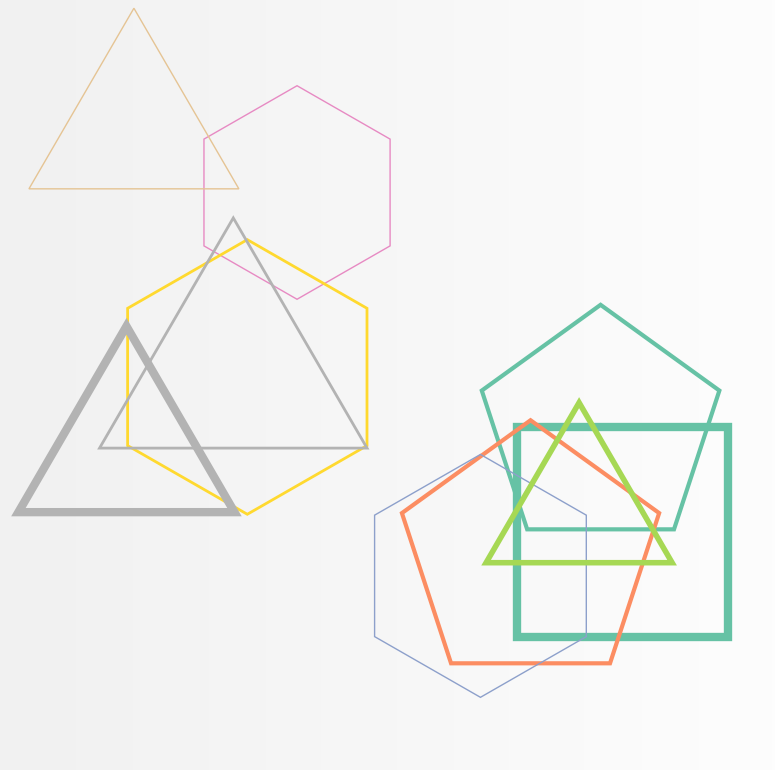[{"shape": "square", "thickness": 3, "radius": 0.68, "center": [0.803, 0.309]}, {"shape": "pentagon", "thickness": 1.5, "radius": 0.81, "center": [0.775, 0.443]}, {"shape": "pentagon", "thickness": 1.5, "radius": 0.87, "center": [0.685, 0.28]}, {"shape": "hexagon", "thickness": 0.5, "radius": 0.79, "center": [0.62, 0.252]}, {"shape": "hexagon", "thickness": 0.5, "radius": 0.69, "center": [0.383, 0.75]}, {"shape": "triangle", "thickness": 2, "radius": 0.69, "center": [0.747, 0.338]}, {"shape": "hexagon", "thickness": 1, "radius": 0.89, "center": [0.319, 0.51]}, {"shape": "triangle", "thickness": 0.5, "radius": 0.78, "center": [0.173, 0.833]}, {"shape": "triangle", "thickness": 1, "radius": 1.0, "center": [0.301, 0.518]}, {"shape": "triangle", "thickness": 3, "radius": 0.8, "center": [0.163, 0.415]}]